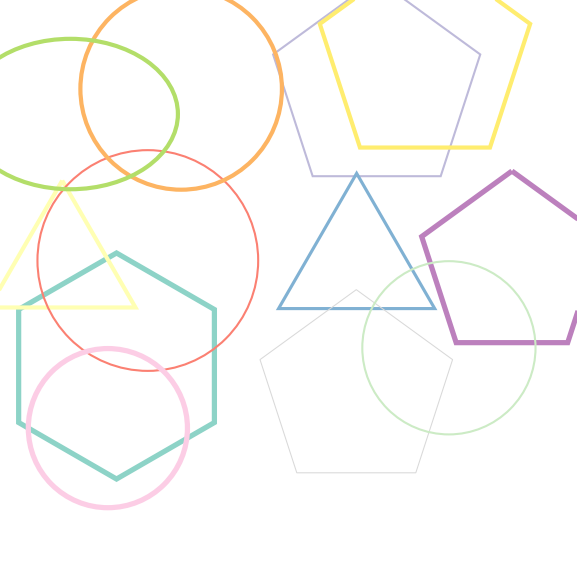[{"shape": "hexagon", "thickness": 2.5, "radius": 0.98, "center": [0.202, 0.365]}, {"shape": "triangle", "thickness": 2, "radius": 0.73, "center": [0.108, 0.54]}, {"shape": "pentagon", "thickness": 1, "radius": 0.94, "center": [0.652, 0.847]}, {"shape": "circle", "thickness": 1, "radius": 0.96, "center": [0.256, 0.548]}, {"shape": "triangle", "thickness": 1.5, "radius": 0.78, "center": [0.618, 0.543]}, {"shape": "circle", "thickness": 2, "radius": 0.87, "center": [0.314, 0.845]}, {"shape": "oval", "thickness": 2, "radius": 0.93, "center": [0.122, 0.802]}, {"shape": "circle", "thickness": 2.5, "radius": 0.69, "center": [0.187, 0.258]}, {"shape": "pentagon", "thickness": 0.5, "radius": 0.88, "center": [0.617, 0.322]}, {"shape": "pentagon", "thickness": 2.5, "radius": 0.82, "center": [0.886, 0.539]}, {"shape": "circle", "thickness": 1, "radius": 0.75, "center": [0.777, 0.397]}, {"shape": "pentagon", "thickness": 2, "radius": 0.96, "center": [0.736, 0.899]}]